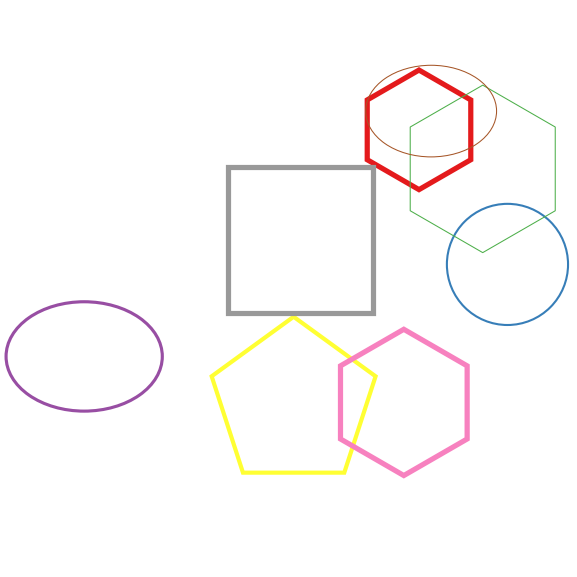[{"shape": "hexagon", "thickness": 2.5, "radius": 0.52, "center": [0.726, 0.774]}, {"shape": "circle", "thickness": 1, "radius": 0.52, "center": [0.879, 0.541]}, {"shape": "hexagon", "thickness": 0.5, "radius": 0.72, "center": [0.836, 0.707]}, {"shape": "oval", "thickness": 1.5, "radius": 0.68, "center": [0.146, 0.382]}, {"shape": "pentagon", "thickness": 2, "radius": 0.75, "center": [0.508, 0.301]}, {"shape": "oval", "thickness": 0.5, "radius": 0.57, "center": [0.747, 0.807]}, {"shape": "hexagon", "thickness": 2.5, "radius": 0.63, "center": [0.699, 0.302]}, {"shape": "square", "thickness": 2.5, "radius": 0.63, "center": [0.521, 0.584]}]